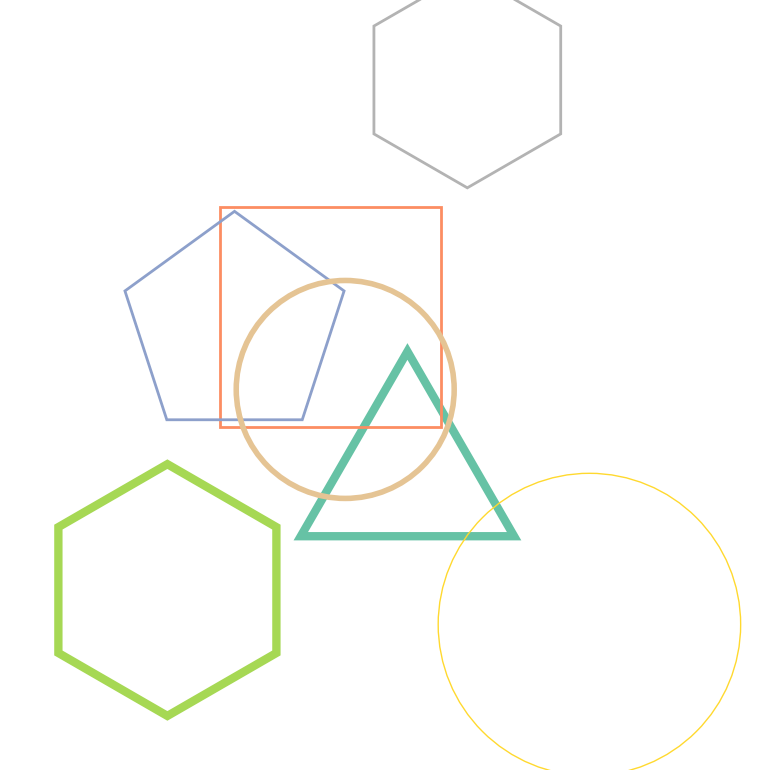[{"shape": "triangle", "thickness": 3, "radius": 0.8, "center": [0.529, 0.384]}, {"shape": "square", "thickness": 1, "radius": 0.72, "center": [0.43, 0.588]}, {"shape": "pentagon", "thickness": 1, "radius": 0.75, "center": [0.305, 0.576]}, {"shape": "hexagon", "thickness": 3, "radius": 0.82, "center": [0.217, 0.234]}, {"shape": "circle", "thickness": 0.5, "radius": 0.98, "center": [0.765, 0.189]}, {"shape": "circle", "thickness": 2, "radius": 0.71, "center": [0.448, 0.494]}, {"shape": "hexagon", "thickness": 1, "radius": 0.7, "center": [0.607, 0.896]}]